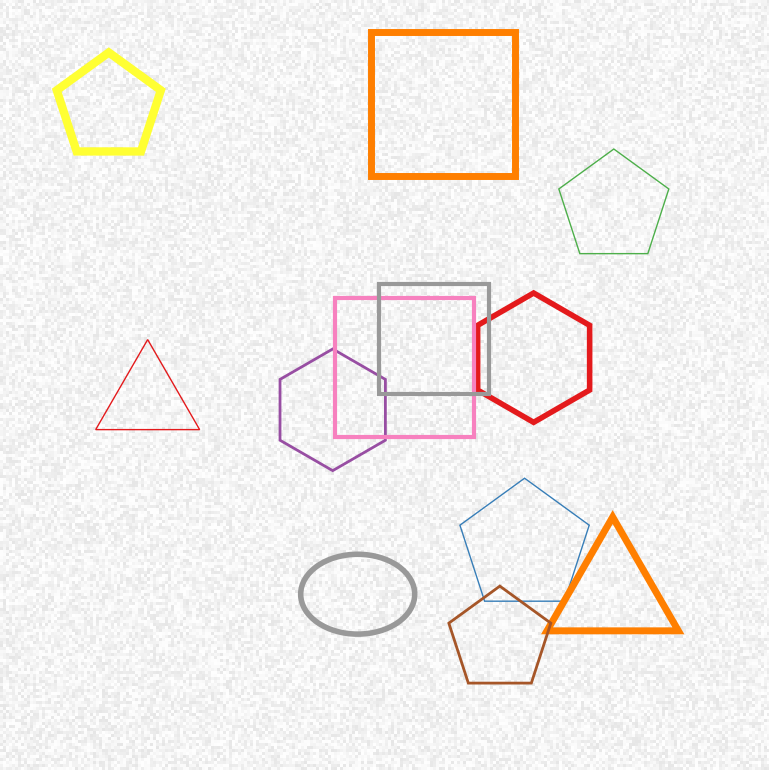[{"shape": "hexagon", "thickness": 2, "radius": 0.42, "center": [0.693, 0.535]}, {"shape": "triangle", "thickness": 0.5, "radius": 0.39, "center": [0.192, 0.481]}, {"shape": "pentagon", "thickness": 0.5, "radius": 0.44, "center": [0.681, 0.291]}, {"shape": "pentagon", "thickness": 0.5, "radius": 0.38, "center": [0.797, 0.731]}, {"shape": "hexagon", "thickness": 1, "radius": 0.4, "center": [0.432, 0.468]}, {"shape": "triangle", "thickness": 2.5, "radius": 0.49, "center": [0.796, 0.23]}, {"shape": "square", "thickness": 2.5, "radius": 0.47, "center": [0.575, 0.865]}, {"shape": "pentagon", "thickness": 3, "radius": 0.36, "center": [0.141, 0.861]}, {"shape": "pentagon", "thickness": 1, "radius": 0.35, "center": [0.649, 0.169]}, {"shape": "square", "thickness": 1.5, "radius": 0.45, "center": [0.525, 0.523]}, {"shape": "square", "thickness": 1.5, "radius": 0.36, "center": [0.563, 0.56]}, {"shape": "oval", "thickness": 2, "radius": 0.37, "center": [0.465, 0.228]}]